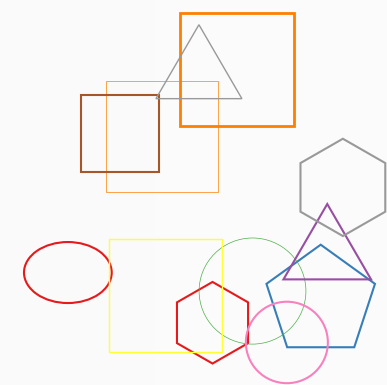[{"shape": "oval", "thickness": 1.5, "radius": 0.57, "center": [0.175, 0.292]}, {"shape": "hexagon", "thickness": 1.5, "radius": 0.53, "center": [0.548, 0.162]}, {"shape": "pentagon", "thickness": 1.5, "radius": 0.74, "center": [0.828, 0.217]}, {"shape": "circle", "thickness": 0.5, "radius": 0.69, "center": [0.652, 0.244]}, {"shape": "triangle", "thickness": 1.5, "radius": 0.65, "center": [0.845, 0.34]}, {"shape": "square", "thickness": 0.5, "radius": 0.72, "center": [0.417, 0.645]}, {"shape": "square", "thickness": 2, "radius": 0.73, "center": [0.612, 0.82]}, {"shape": "square", "thickness": 1, "radius": 0.73, "center": [0.427, 0.232]}, {"shape": "square", "thickness": 1.5, "radius": 0.51, "center": [0.31, 0.653]}, {"shape": "circle", "thickness": 1.5, "radius": 0.53, "center": [0.74, 0.111]}, {"shape": "hexagon", "thickness": 1.5, "radius": 0.63, "center": [0.885, 0.513]}, {"shape": "triangle", "thickness": 1, "radius": 0.64, "center": [0.513, 0.808]}]